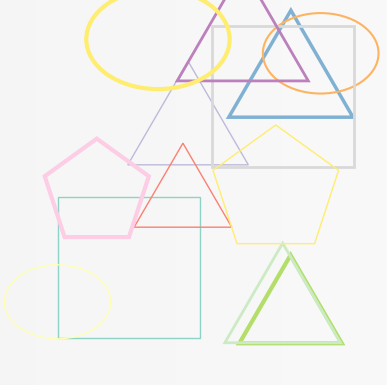[{"shape": "square", "thickness": 1, "radius": 0.91, "center": [0.332, 0.304]}, {"shape": "oval", "thickness": 1, "radius": 0.69, "center": [0.148, 0.216]}, {"shape": "triangle", "thickness": 1, "radius": 0.9, "center": [0.485, 0.662]}, {"shape": "triangle", "thickness": 1, "radius": 0.73, "center": [0.472, 0.483]}, {"shape": "triangle", "thickness": 2.5, "radius": 0.93, "center": [0.751, 0.788]}, {"shape": "oval", "thickness": 1.5, "radius": 0.75, "center": [0.828, 0.862]}, {"shape": "triangle", "thickness": 3, "radius": 0.76, "center": [0.75, 0.185]}, {"shape": "pentagon", "thickness": 3, "radius": 0.71, "center": [0.25, 0.499]}, {"shape": "square", "thickness": 2, "radius": 0.91, "center": [0.73, 0.749]}, {"shape": "triangle", "thickness": 2, "radius": 0.98, "center": [0.626, 0.888]}, {"shape": "triangle", "thickness": 2, "radius": 0.86, "center": [0.729, 0.196]}, {"shape": "oval", "thickness": 3, "radius": 0.92, "center": [0.408, 0.898]}, {"shape": "pentagon", "thickness": 1, "radius": 0.85, "center": [0.712, 0.505]}]